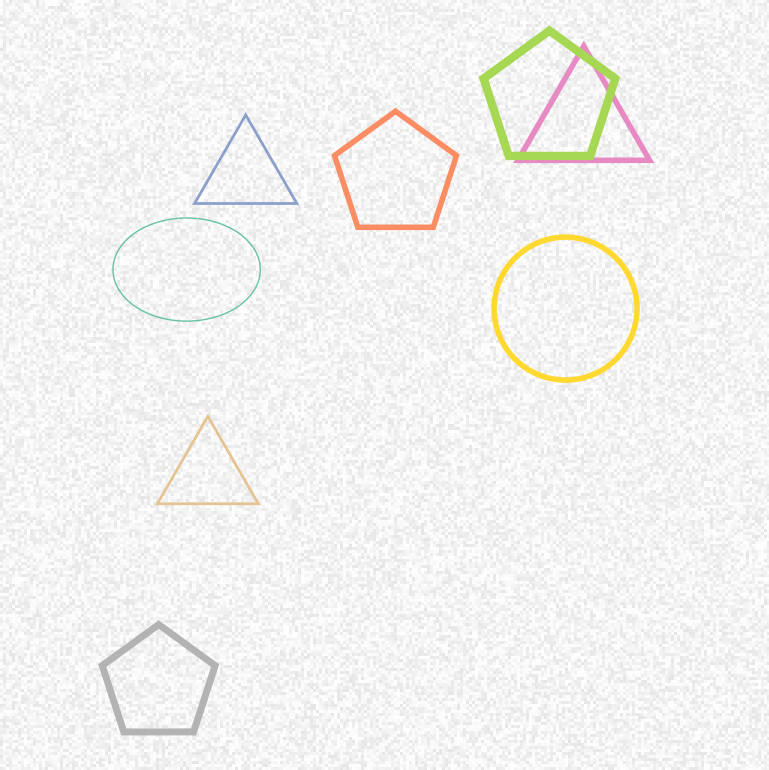[{"shape": "oval", "thickness": 0.5, "radius": 0.48, "center": [0.242, 0.65]}, {"shape": "pentagon", "thickness": 2, "radius": 0.42, "center": [0.514, 0.772]}, {"shape": "triangle", "thickness": 1, "radius": 0.38, "center": [0.319, 0.774]}, {"shape": "triangle", "thickness": 2, "radius": 0.49, "center": [0.758, 0.841]}, {"shape": "pentagon", "thickness": 3, "radius": 0.45, "center": [0.714, 0.87]}, {"shape": "circle", "thickness": 2, "radius": 0.46, "center": [0.735, 0.599]}, {"shape": "triangle", "thickness": 1, "radius": 0.38, "center": [0.27, 0.384]}, {"shape": "pentagon", "thickness": 2.5, "radius": 0.39, "center": [0.206, 0.112]}]